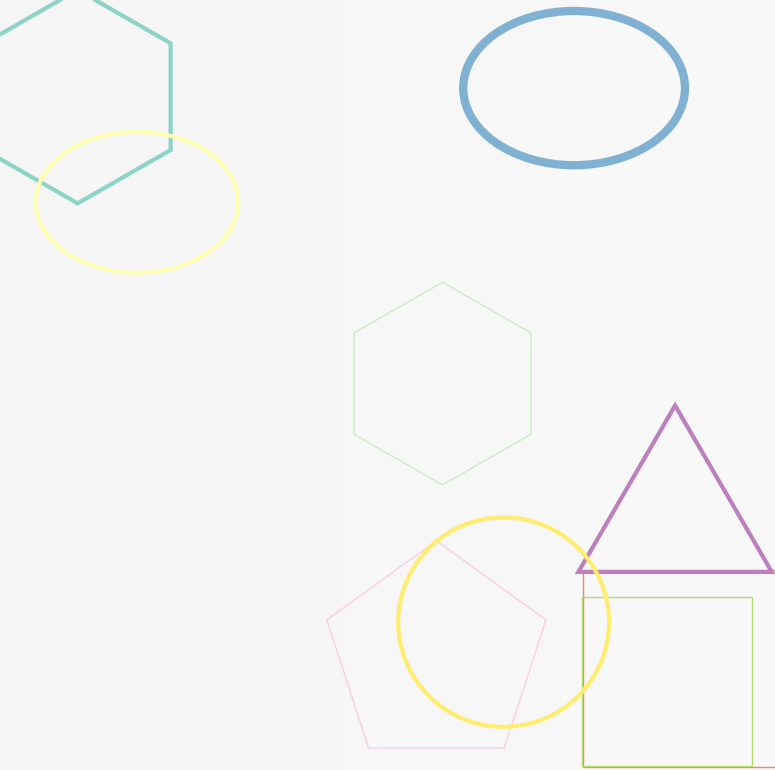[{"shape": "hexagon", "thickness": 1.5, "radius": 0.69, "center": [0.1, 0.874]}, {"shape": "oval", "thickness": 1.5, "radius": 0.65, "center": [0.177, 0.737]}, {"shape": "square", "thickness": 0.5, "radius": 0.64, "center": [0.88, 0.132]}, {"shape": "oval", "thickness": 3, "radius": 0.72, "center": [0.741, 0.886]}, {"shape": "square", "thickness": 0.5, "radius": 0.55, "center": [0.861, 0.115]}, {"shape": "pentagon", "thickness": 0.5, "radius": 0.74, "center": [0.563, 0.149]}, {"shape": "triangle", "thickness": 1.5, "radius": 0.72, "center": [0.871, 0.329]}, {"shape": "hexagon", "thickness": 0.5, "radius": 0.66, "center": [0.571, 0.502]}, {"shape": "circle", "thickness": 1.5, "radius": 0.68, "center": [0.65, 0.192]}]